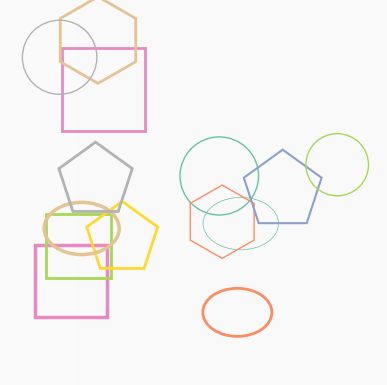[{"shape": "oval", "thickness": 0.5, "radius": 0.49, "center": [0.621, 0.419]}, {"shape": "circle", "thickness": 1, "radius": 0.51, "center": [0.566, 0.543]}, {"shape": "hexagon", "thickness": 1, "radius": 0.48, "center": [0.573, 0.424]}, {"shape": "oval", "thickness": 2, "radius": 0.45, "center": [0.612, 0.189]}, {"shape": "pentagon", "thickness": 1.5, "radius": 0.53, "center": [0.73, 0.506]}, {"shape": "square", "thickness": 2.5, "radius": 0.46, "center": [0.184, 0.27]}, {"shape": "square", "thickness": 2, "radius": 0.54, "center": [0.267, 0.768]}, {"shape": "circle", "thickness": 1, "radius": 0.4, "center": [0.87, 0.572]}, {"shape": "square", "thickness": 2, "radius": 0.42, "center": [0.203, 0.36]}, {"shape": "pentagon", "thickness": 2, "radius": 0.48, "center": [0.315, 0.381]}, {"shape": "hexagon", "thickness": 2, "radius": 0.56, "center": [0.253, 0.896]}, {"shape": "oval", "thickness": 2.5, "radius": 0.48, "center": [0.211, 0.407]}, {"shape": "pentagon", "thickness": 2, "radius": 0.5, "center": [0.247, 0.531]}, {"shape": "circle", "thickness": 1, "radius": 0.48, "center": [0.154, 0.851]}]